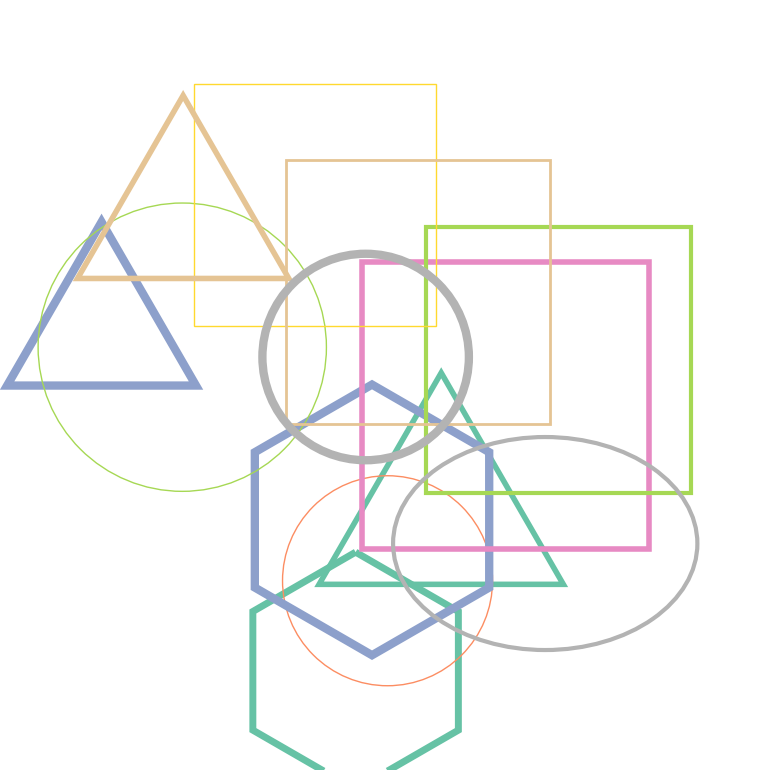[{"shape": "triangle", "thickness": 2, "radius": 0.92, "center": [0.573, 0.333]}, {"shape": "hexagon", "thickness": 2.5, "radius": 0.77, "center": [0.462, 0.129]}, {"shape": "circle", "thickness": 0.5, "radius": 0.68, "center": [0.503, 0.246]}, {"shape": "hexagon", "thickness": 3, "radius": 0.88, "center": [0.483, 0.325]}, {"shape": "triangle", "thickness": 3, "radius": 0.71, "center": [0.132, 0.57]}, {"shape": "square", "thickness": 2, "radius": 0.93, "center": [0.656, 0.474]}, {"shape": "circle", "thickness": 0.5, "radius": 0.94, "center": [0.237, 0.549]}, {"shape": "square", "thickness": 1.5, "radius": 0.86, "center": [0.725, 0.533]}, {"shape": "square", "thickness": 0.5, "radius": 0.78, "center": [0.409, 0.734]}, {"shape": "triangle", "thickness": 2, "radius": 0.79, "center": [0.238, 0.718]}, {"shape": "square", "thickness": 1, "radius": 0.86, "center": [0.543, 0.621]}, {"shape": "oval", "thickness": 1.5, "radius": 0.99, "center": [0.708, 0.294]}, {"shape": "circle", "thickness": 3, "radius": 0.67, "center": [0.475, 0.536]}]